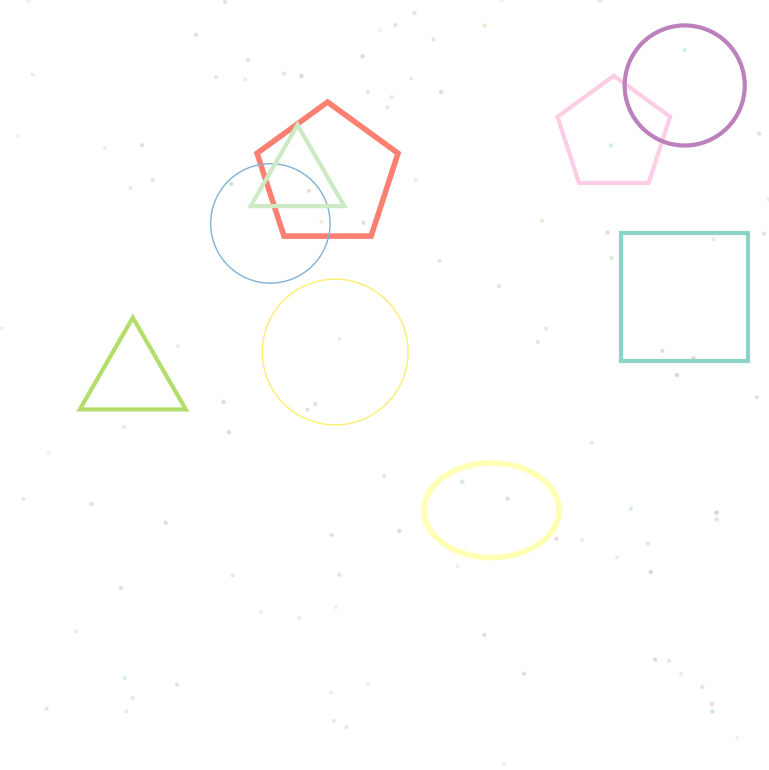[{"shape": "square", "thickness": 1.5, "radius": 0.41, "center": [0.888, 0.614]}, {"shape": "oval", "thickness": 2, "radius": 0.44, "center": [0.638, 0.337]}, {"shape": "pentagon", "thickness": 2, "radius": 0.48, "center": [0.425, 0.771]}, {"shape": "circle", "thickness": 0.5, "radius": 0.39, "center": [0.351, 0.71]}, {"shape": "triangle", "thickness": 1.5, "radius": 0.4, "center": [0.172, 0.508]}, {"shape": "pentagon", "thickness": 1.5, "radius": 0.38, "center": [0.797, 0.825]}, {"shape": "circle", "thickness": 1.5, "radius": 0.39, "center": [0.889, 0.889]}, {"shape": "triangle", "thickness": 1.5, "radius": 0.35, "center": [0.386, 0.767]}, {"shape": "circle", "thickness": 0.5, "radius": 0.47, "center": [0.435, 0.543]}]